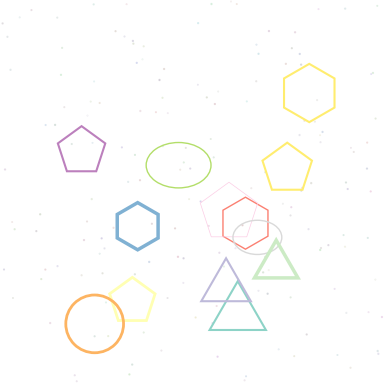[{"shape": "triangle", "thickness": 1.5, "radius": 0.42, "center": [0.618, 0.185]}, {"shape": "pentagon", "thickness": 2, "radius": 0.31, "center": [0.344, 0.218]}, {"shape": "triangle", "thickness": 1.5, "radius": 0.37, "center": [0.587, 0.255]}, {"shape": "hexagon", "thickness": 1, "radius": 0.34, "center": [0.638, 0.42]}, {"shape": "hexagon", "thickness": 2.5, "radius": 0.31, "center": [0.358, 0.412]}, {"shape": "circle", "thickness": 2, "radius": 0.37, "center": [0.246, 0.159]}, {"shape": "oval", "thickness": 1, "radius": 0.42, "center": [0.464, 0.571]}, {"shape": "pentagon", "thickness": 0.5, "radius": 0.39, "center": [0.595, 0.448]}, {"shape": "oval", "thickness": 1, "radius": 0.32, "center": [0.669, 0.383]}, {"shape": "pentagon", "thickness": 1.5, "radius": 0.32, "center": [0.212, 0.608]}, {"shape": "triangle", "thickness": 2.5, "radius": 0.33, "center": [0.717, 0.311]}, {"shape": "pentagon", "thickness": 1.5, "radius": 0.34, "center": [0.746, 0.562]}, {"shape": "hexagon", "thickness": 1.5, "radius": 0.38, "center": [0.803, 0.758]}]